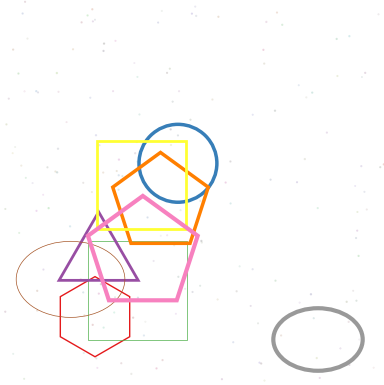[{"shape": "hexagon", "thickness": 1, "radius": 0.52, "center": [0.247, 0.177]}, {"shape": "circle", "thickness": 2.5, "radius": 0.51, "center": [0.462, 0.576]}, {"shape": "square", "thickness": 0.5, "radius": 0.64, "center": [0.358, 0.246]}, {"shape": "triangle", "thickness": 2, "radius": 0.59, "center": [0.256, 0.331]}, {"shape": "pentagon", "thickness": 2.5, "radius": 0.65, "center": [0.417, 0.474]}, {"shape": "square", "thickness": 2, "radius": 0.58, "center": [0.367, 0.52]}, {"shape": "oval", "thickness": 0.5, "radius": 0.71, "center": [0.183, 0.274]}, {"shape": "pentagon", "thickness": 3, "radius": 0.75, "center": [0.371, 0.341]}, {"shape": "oval", "thickness": 3, "radius": 0.58, "center": [0.826, 0.118]}]